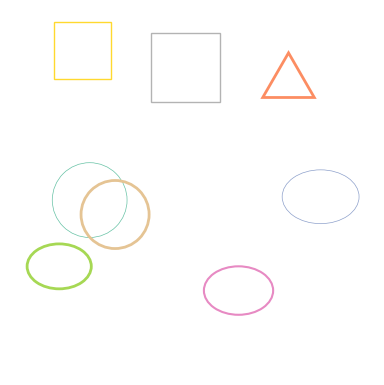[{"shape": "circle", "thickness": 0.5, "radius": 0.49, "center": [0.233, 0.48]}, {"shape": "triangle", "thickness": 2, "radius": 0.39, "center": [0.749, 0.785]}, {"shape": "oval", "thickness": 0.5, "radius": 0.5, "center": [0.833, 0.489]}, {"shape": "oval", "thickness": 1.5, "radius": 0.45, "center": [0.62, 0.245]}, {"shape": "oval", "thickness": 2, "radius": 0.42, "center": [0.154, 0.308]}, {"shape": "square", "thickness": 1, "radius": 0.37, "center": [0.214, 0.869]}, {"shape": "circle", "thickness": 2, "radius": 0.44, "center": [0.299, 0.443]}, {"shape": "square", "thickness": 1, "radius": 0.45, "center": [0.481, 0.824]}]